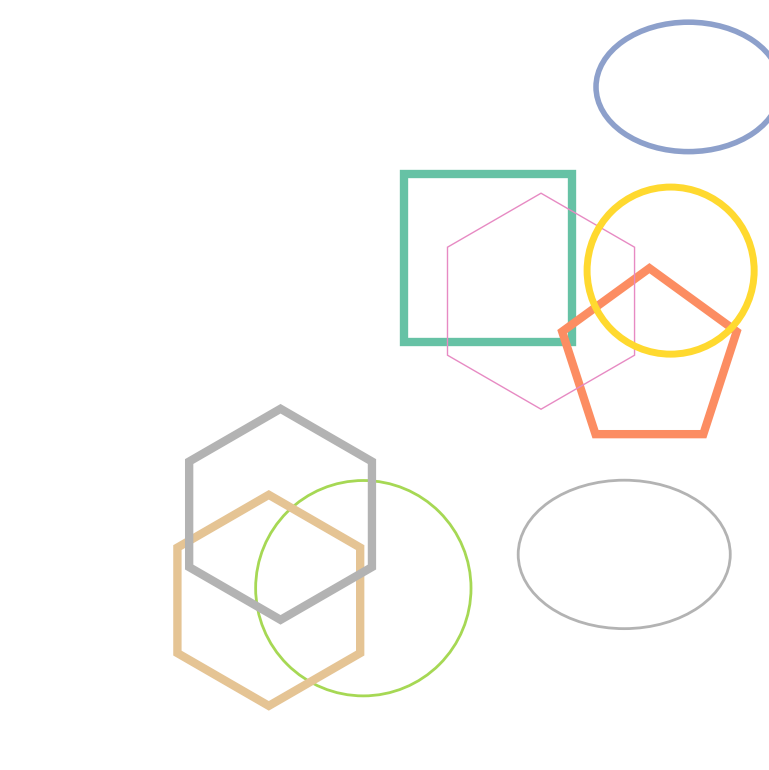[{"shape": "square", "thickness": 3, "radius": 0.55, "center": [0.634, 0.665]}, {"shape": "pentagon", "thickness": 3, "radius": 0.6, "center": [0.843, 0.533]}, {"shape": "oval", "thickness": 2, "radius": 0.6, "center": [0.894, 0.887]}, {"shape": "hexagon", "thickness": 0.5, "radius": 0.7, "center": [0.703, 0.609]}, {"shape": "circle", "thickness": 1, "radius": 0.7, "center": [0.472, 0.236]}, {"shape": "circle", "thickness": 2.5, "radius": 0.54, "center": [0.871, 0.649]}, {"shape": "hexagon", "thickness": 3, "radius": 0.69, "center": [0.349, 0.22]}, {"shape": "oval", "thickness": 1, "radius": 0.69, "center": [0.811, 0.28]}, {"shape": "hexagon", "thickness": 3, "radius": 0.69, "center": [0.364, 0.332]}]